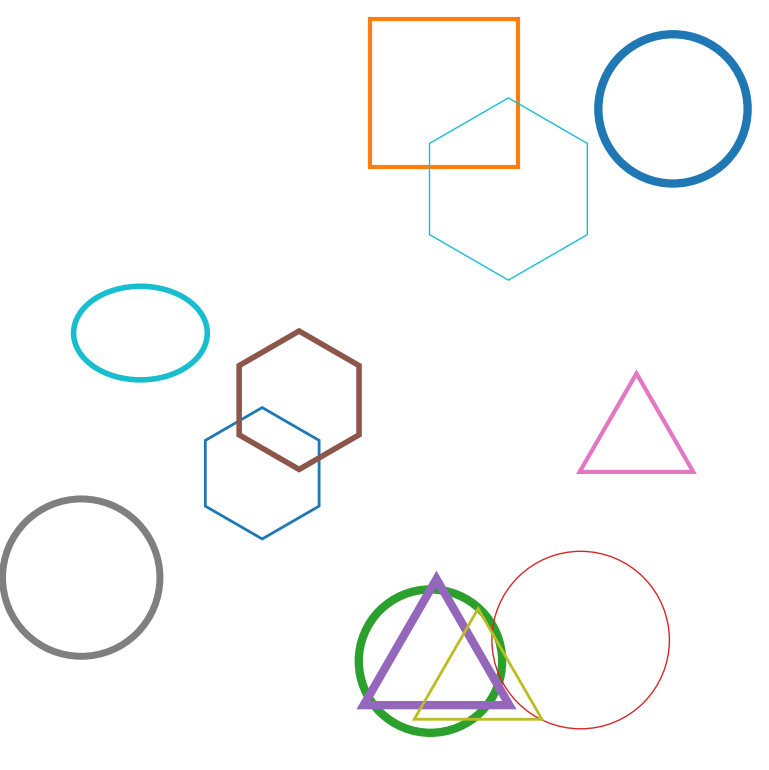[{"shape": "hexagon", "thickness": 1, "radius": 0.43, "center": [0.341, 0.385]}, {"shape": "circle", "thickness": 3, "radius": 0.48, "center": [0.874, 0.859]}, {"shape": "square", "thickness": 1.5, "radius": 0.48, "center": [0.577, 0.879]}, {"shape": "circle", "thickness": 3, "radius": 0.47, "center": [0.559, 0.141]}, {"shape": "circle", "thickness": 0.5, "radius": 0.58, "center": [0.754, 0.169]}, {"shape": "triangle", "thickness": 3, "radius": 0.55, "center": [0.567, 0.139]}, {"shape": "hexagon", "thickness": 2, "radius": 0.45, "center": [0.388, 0.48]}, {"shape": "triangle", "thickness": 1.5, "radius": 0.43, "center": [0.827, 0.43]}, {"shape": "circle", "thickness": 2.5, "radius": 0.51, "center": [0.105, 0.25]}, {"shape": "triangle", "thickness": 1, "radius": 0.48, "center": [0.621, 0.114]}, {"shape": "hexagon", "thickness": 0.5, "radius": 0.59, "center": [0.66, 0.755]}, {"shape": "oval", "thickness": 2, "radius": 0.43, "center": [0.182, 0.567]}]